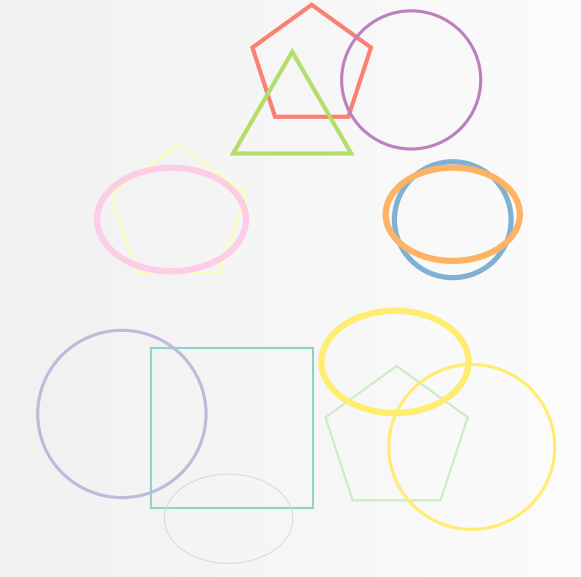[{"shape": "square", "thickness": 1, "radius": 0.7, "center": [0.399, 0.258]}, {"shape": "pentagon", "thickness": 1, "radius": 0.61, "center": [0.307, 0.626]}, {"shape": "circle", "thickness": 1.5, "radius": 0.72, "center": [0.21, 0.282]}, {"shape": "pentagon", "thickness": 2, "radius": 0.54, "center": [0.536, 0.884]}, {"shape": "circle", "thickness": 2.5, "radius": 0.5, "center": [0.779, 0.619]}, {"shape": "oval", "thickness": 3, "radius": 0.58, "center": [0.779, 0.628]}, {"shape": "triangle", "thickness": 2, "radius": 0.59, "center": [0.503, 0.792]}, {"shape": "oval", "thickness": 3, "radius": 0.64, "center": [0.295, 0.619]}, {"shape": "oval", "thickness": 0.5, "radius": 0.55, "center": [0.393, 0.101]}, {"shape": "circle", "thickness": 1.5, "radius": 0.6, "center": [0.707, 0.861]}, {"shape": "pentagon", "thickness": 1, "radius": 0.64, "center": [0.682, 0.237]}, {"shape": "oval", "thickness": 3, "radius": 0.63, "center": [0.68, 0.372]}, {"shape": "circle", "thickness": 1.5, "radius": 0.71, "center": [0.812, 0.225]}]